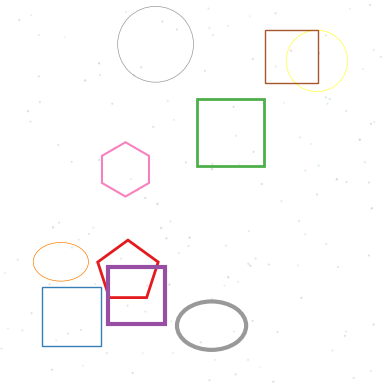[{"shape": "pentagon", "thickness": 2, "radius": 0.41, "center": [0.332, 0.294]}, {"shape": "square", "thickness": 1, "radius": 0.38, "center": [0.186, 0.178]}, {"shape": "square", "thickness": 2, "radius": 0.44, "center": [0.597, 0.656]}, {"shape": "square", "thickness": 3, "radius": 0.37, "center": [0.355, 0.232]}, {"shape": "oval", "thickness": 0.5, "radius": 0.36, "center": [0.158, 0.32]}, {"shape": "circle", "thickness": 0.5, "radius": 0.4, "center": [0.823, 0.842]}, {"shape": "square", "thickness": 1, "radius": 0.35, "center": [0.756, 0.854]}, {"shape": "hexagon", "thickness": 1.5, "radius": 0.35, "center": [0.326, 0.56]}, {"shape": "oval", "thickness": 3, "radius": 0.45, "center": [0.549, 0.154]}, {"shape": "circle", "thickness": 0.5, "radius": 0.49, "center": [0.404, 0.885]}]